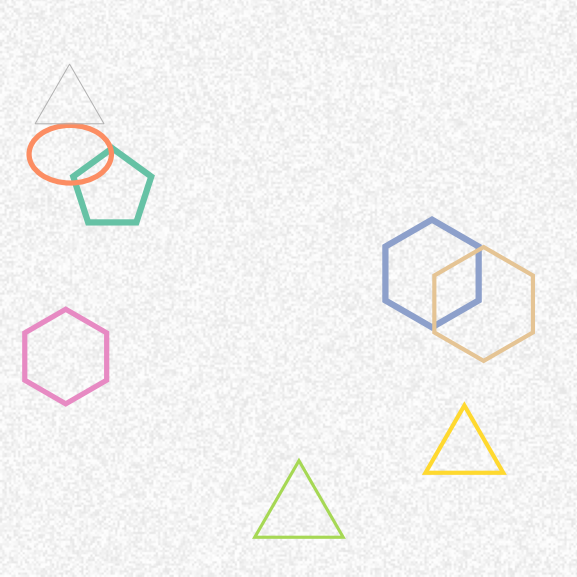[{"shape": "pentagon", "thickness": 3, "radius": 0.36, "center": [0.194, 0.671]}, {"shape": "oval", "thickness": 2.5, "radius": 0.36, "center": [0.122, 0.732]}, {"shape": "hexagon", "thickness": 3, "radius": 0.47, "center": [0.748, 0.526]}, {"shape": "hexagon", "thickness": 2.5, "radius": 0.41, "center": [0.114, 0.382]}, {"shape": "triangle", "thickness": 1.5, "radius": 0.44, "center": [0.518, 0.113]}, {"shape": "triangle", "thickness": 2, "radius": 0.39, "center": [0.804, 0.219]}, {"shape": "hexagon", "thickness": 2, "radius": 0.49, "center": [0.837, 0.473]}, {"shape": "triangle", "thickness": 0.5, "radius": 0.34, "center": [0.12, 0.819]}]